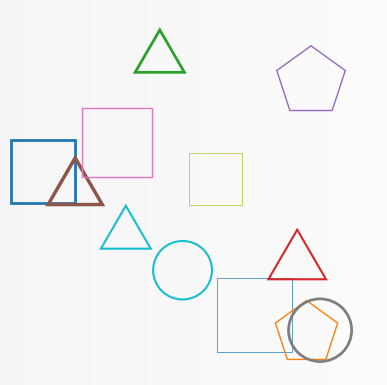[{"shape": "square", "thickness": 2, "radius": 0.41, "center": [0.11, 0.555]}, {"shape": "square", "thickness": 0.5, "radius": 0.48, "center": [0.657, 0.182]}, {"shape": "pentagon", "thickness": 1, "radius": 0.42, "center": [0.791, 0.135]}, {"shape": "triangle", "thickness": 2, "radius": 0.37, "center": [0.412, 0.849]}, {"shape": "triangle", "thickness": 1.5, "radius": 0.43, "center": [0.767, 0.318]}, {"shape": "pentagon", "thickness": 1, "radius": 0.46, "center": [0.803, 0.788]}, {"shape": "triangle", "thickness": 2.5, "radius": 0.4, "center": [0.194, 0.509]}, {"shape": "square", "thickness": 1, "radius": 0.45, "center": [0.302, 0.629]}, {"shape": "circle", "thickness": 2, "radius": 0.41, "center": [0.826, 0.142]}, {"shape": "square", "thickness": 0.5, "radius": 0.34, "center": [0.556, 0.534]}, {"shape": "circle", "thickness": 1.5, "radius": 0.38, "center": [0.471, 0.298]}, {"shape": "triangle", "thickness": 1.5, "radius": 0.37, "center": [0.325, 0.391]}]